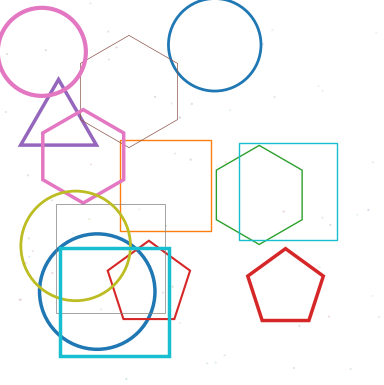[{"shape": "circle", "thickness": 2, "radius": 0.6, "center": [0.558, 0.884]}, {"shape": "circle", "thickness": 2.5, "radius": 0.75, "center": [0.253, 0.243]}, {"shape": "square", "thickness": 1, "radius": 0.59, "center": [0.43, 0.518]}, {"shape": "hexagon", "thickness": 1, "radius": 0.64, "center": [0.673, 0.494]}, {"shape": "pentagon", "thickness": 1.5, "radius": 0.56, "center": [0.387, 0.262]}, {"shape": "pentagon", "thickness": 2.5, "radius": 0.52, "center": [0.742, 0.251]}, {"shape": "triangle", "thickness": 2.5, "radius": 0.57, "center": [0.152, 0.68]}, {"shape": "hexagon", "thickness": 0.5, "radius": 0.73, "center": [0.335, 0.762]}, {"shape": "circle", "thickness": 3, "radius": 0.57, "center": [0.109, 0.865]}, {"shape": "hexagon", "thickness": 2.5, "radius": 0.61, "center": [0.216, 0.594]}, {"shape": "square", "thickness": 0.5, "radius": 0.71, "center": [0.287, 0.328]}, {"shape": "circle", "thickness": 2, "radius": 0.71, "center": [0.197, 0.361]}, {"shape": "square", "thickness": 2.5, "radius": 0.71, "center": [0.297, 0.216]}, {"shape": "square", "thickness": 1, "radius": 0.63, "center": [0.748, 0.502]}]